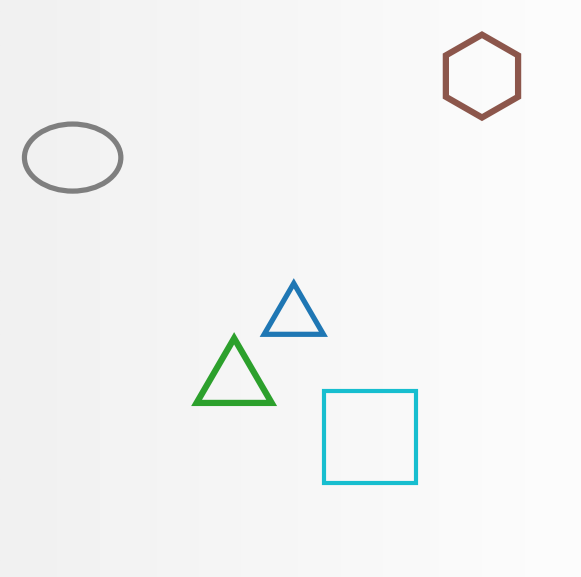[{"shape": "triangle", "thickness": 2.5, "radius": 0.29, "center": [0.505, 0.45]}, {"shape": "triangle", "thickness": 3, "radius": 0.37, "center": [0.403, 0.339]}, {"shape": "hexagon", "thickness": 3, "radius": 0.36, "center": [0.829, 0.867]}, {"shape": "oval", "thickness": 2.5, "radius": 0.41, "center": [0.125, 0.726]}, {"shape": "square", "thickness": 2, "radius": 0.4, "center": [0.636, 0.242]}]